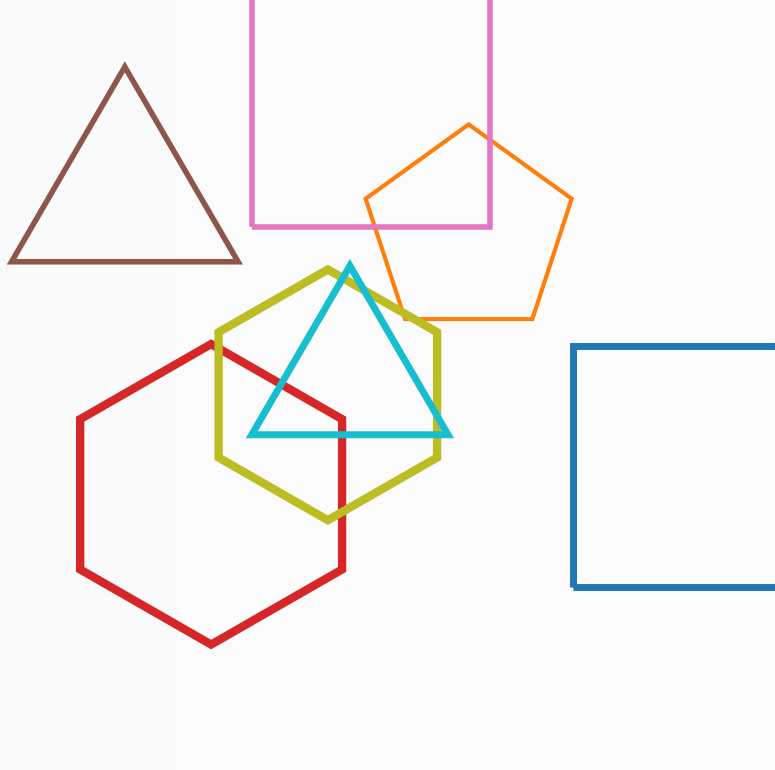[{"shape": "square", "thickness": 2.5, "radius": 0.78, "center": [0.895, 0.395]}, {"shape": "pentagon", "thickness": 1.5, "radius": 0.7, "center": [0.605, 0.699]}, {"shape": "hexagon", "thickness": 3, "radius": 0.98, "center": [0.272, 0.358]}, {"shape": "triangle", "thickness": 2, "radius": 0.84, "center": [0.161, 0.744]}, {"shape": "square", "thickness": 2, "radius": 0.77, "center": [0.479, 0.859]}, {"shape": "hexagon", "thickness": 3, "radius": 0.81, "center": [0.423, 0.487]}, {"shape": "triangle", "thickness": 2.5, "radius": 0.73, "center": [0.451, 0.509]}]